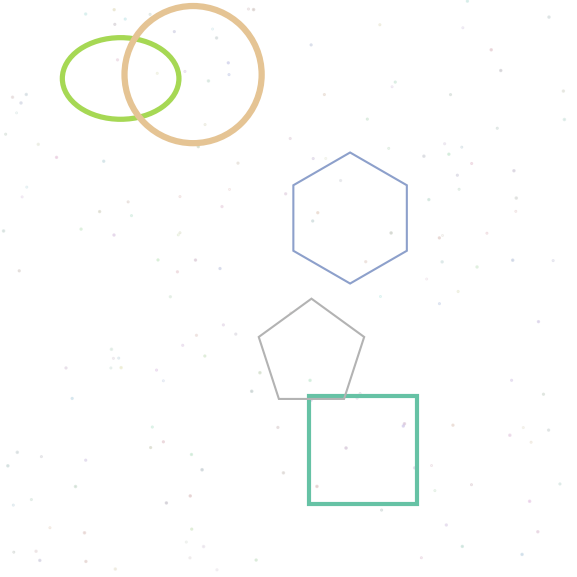[{"shape": "square", "thickness": 2, "radius": 0.47, "center": [0.629, 0.22]}, {"shape": "hexagon", "thickness": 1, "radius": 0.57, "center": [0.606, 0.622]}, {"shape": "oval", "thickness": 2.5, "radius": 0.5, "center": [0.209, 0.863]}, {"shape": "circle", "thickness": 3, "radius": 0.59, "center": [0.334, 0.87]}, {"shape": "pentagon", "thickness": 1, "radius": 0.48, "center": [0.539, 0.386]}]